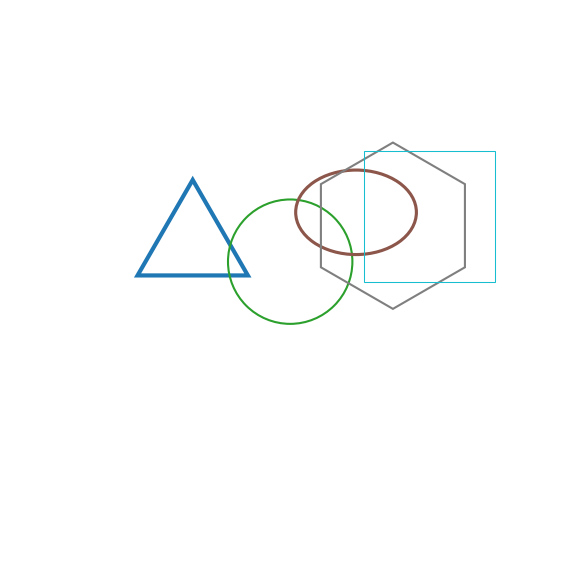[{"shape": "triangle", "thickness": 2, "radius": 0.55, "center": [0.334, 0.577]}, {"shape": "circle", "thickness": 1, "radius": 0.54, "center": [0.502, 0.546]}, {"shape": "oval", "thickness": 1.5, "radius": 0.52, "center": [0.617, 0.631]}, {"shape": "hexagon", "thickness": 1, "radius": 0.72, "center": [0.68, 0.608]}, {"shape": "square", "thickness": 0.5, "radius": 0.57, "center": [0.744, 0.624]}]